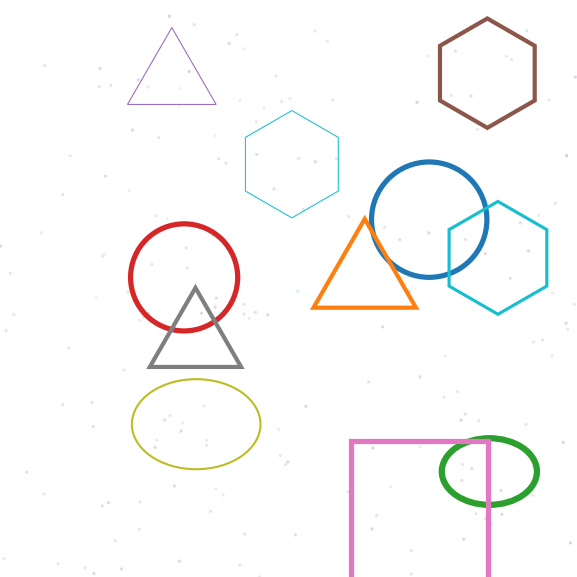[{"shape": "circle", "thickness": 2.5, "radius": 0.5, "center": [0.743, 0.619]}, {"shape": "triangle", "thickness": 2, "radius": 0.51, "center": [0.632, 0.518]}, {"shape": "oval", "thickness": 3, "radius": 0.41, "center": [0.847, 0.183]}, {"shape": "circle", "thickness": 2.5, "radius": 0.46, "center": [0.319, 0.519]}, {"shape": "triangle", "thickness": 0.5, "radius": 0.44, "center": [0.298, 0.863]}, {"shape": "hexagon", "thickness": 2, "radius": 0.47, "center": [0.844, 0.872]}, {"shape": "square", "thickness": 2.5, "radius": 0.59, "center": [0.727, 0.117]}, {"shape": "triangle", "thickness": 2, "radius": 0.46, "center": [0.338, 0.409]}, {"shape": "oval", "thickness": 1, "radius": 0.56, "center": [0.34, 0.265]}, {"shape": "hexagon", "thickness": 0.5, "radius": 0.46, "center": [0.505, 0.715]}, {"shape": "hexagon", "thickness": 1.5, "radius": 0.49, "center": [0.862, 0.553]}]